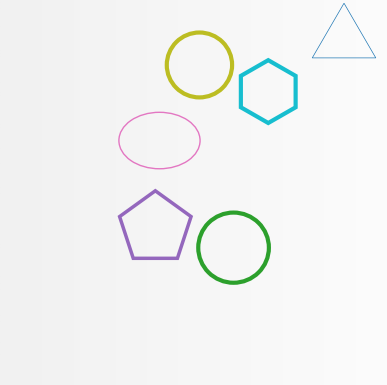[{"shape": "triangle", "thickness": 0.5, "radius": 0.47, "center": [0.888, 0.897]}, {"shape": "circle", "thickness": 3, "radius": 0.46, "center": [0.603, 0.357]}, {"shape": "pentagon", "thickness": 2.5, "radius": 0.48, "center": [0.401, 0.407]}, {"shape": "oval", "thickness": 1, "radius": 0.52, "center": [0.412, 0.635]}, {"shape": "circle", "thickness": 3, "radius": 0.42, "center": [0.515, 0.831]}, {"shape": "hexagon", "thickness": 3, "radius": 0.41, "center": [0.692, 0.762]}]